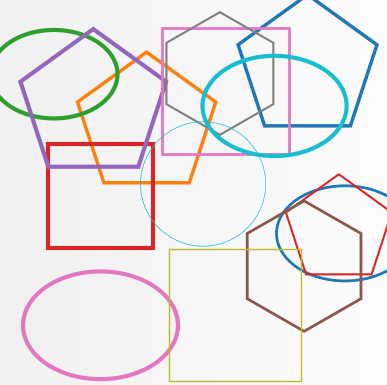[{"shape": "oval", "thickness": 2, "radius": 0.88, "center": [0.89, 0.394]}, {"shape": "pentagon", "thickness": 2.5, "radius": 0.94, "center": [0.794, 0.825]}, {"shape": "pentagon", "thickness": 2.5, "radius": 0.94, "center": [0.378, 0.677]}, {"shape": "oval", "thickness": 3, "radius": 0.82, "center": [0.139, 0.807]}, {"shape": "square", "thickness": 3, "radius": 0.68, "center": [0.259, 0.492]}, {"shape": "pentagon", "thickness": 1.5, "radius": 0.72, "center": [0.874, 0.404]}, {"shape": "pentagon", "thickness": 3, "radius": 0.99, "center": [0.241, 0.727]}, {"shape": "hexagon", "thickness": 2, "radius": 0.85, "center": [0.785, 0.309]}, {"shape": "square", "thickness": 2, "radius": 0.82, "center": [0.581, 0.763]}, {"shape": "oval", "thickness": 3, "radius": 1.0, "center": [0.259, 0.155]}, {"shape": "hexagon", "thickness": 1.5, "radius": 0.8, "center": [0.567, 0.809]}, {"shape": "square", "thickness": 1, "radius": 0.86, "center": [0.606, 0.181]}, {"shape": "circle", "thickness": 0.5, "radius": 0.81, "center": [0.524, 0.522]}, {"shape": "oval", "thickness": 3, "radius": 0.93, "center": [0.709, 0.725]}]